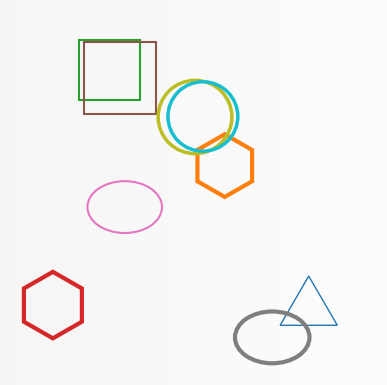[{"shape": "triangle", "thickness": 1, "radius": 0.43, "center": [0.797, 0.198]}, {"shape": "hexagon", "thickness": 3, "radius": 0.41, "center": [0.58, 0.57]}, {"shape": "square", "thickness": 1.5, "radius": 0.39, "center": [0.282, 0.818]}, {"shape": "hexagon", "thickness": 3, "radius": 0.43, "center": [0.136, 0.208]}, {"shape": "square", "thickness": 1.5, "radius": 0.46, "center": [0.31, 0.798]}, {"shape": "oval", "thickness": 1.5, "radius": 0.48, "center": [0.322, 0.462]}, {"shape": "oval", "thickness": 3, "radius": 0.48, "center": [0.703, 0.124]}, {"shape": "circle", "thickness": 2.5, "radius": 0.48, "center": [0.503, 0.696]}, {"shape": "circle", "thickness": 2.5, "radius": 0.45, "center": [0.524, 0.697]}]